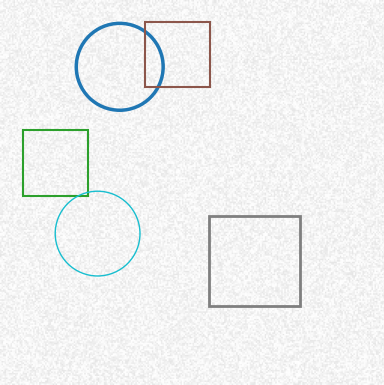[{"shape": "circle", "thickness": 2.5, "radius": 0.56, "center": [0.311, 0.826]}, {"shape": "square", "thickness": 1.5, "radius": 0.42, "center": [0.144, 0.577]}, {"shape": "square", "thickness": 1.5, "radius": 0.42, "center": [0.461, 0.858]}, {"shape": "square", "thickness": 2, "radius": 0.59, "center": [0.661, 0.322]}, {"shape": "circle", "thickness": 1, "radius": 0.55, "center": [0.254, 0.393]}]